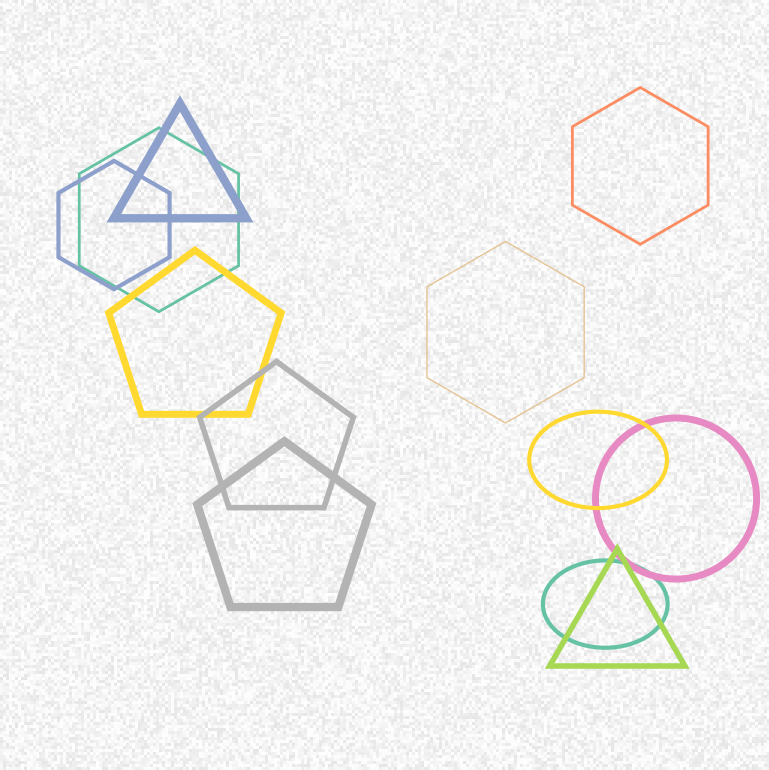[{"shape": "oval", "thickness": 1.5, "radius": 0.4, "center": [0.786, 0.215]}, {"shape": "hexagon", "thickness": 1, "radius": 0.6, "center": [0.206, 0.715]}, {"shape": "hexagon", "thickness": 1, "radius": 0.51, "center": [0.831, 0.785]}, {"shape": "hexagon", "thickness": 1.5, "radius": 0.42, "center": [0.148, 0.708]}, {"shape": "triangle", "thickness": 3, "radius": 0.5, "center": [0.234, 0.766]}, {"shape": "circle", "thickness": 2.5, "radius": 0.52, "center": [0.878, 0.353]}, {"shape": "triangle", "thickness": 2, "radius": 0.51, "center": [0.802, 0.186]}, {"shape": "pentagon", "thickness": 2.5, "radius": 0.59, "center": [0.253, 0.557]}, {"shape": "oval", "thickness": 1.5, "radius": 0.45, "center": [0.777, 0.403]}, {"shape": "hexagon", "thickness": 0.5, "radius": 0.59, "center": [0.657, 0.569]}, {"shape": "pentagon", "thickness": 2, "radius": 0.52, "center": [0.359, 0.426]}, {"shape": "pentagon", "thickness": 3, "radius": 0.6, "center": [0.369, 0.308]}]